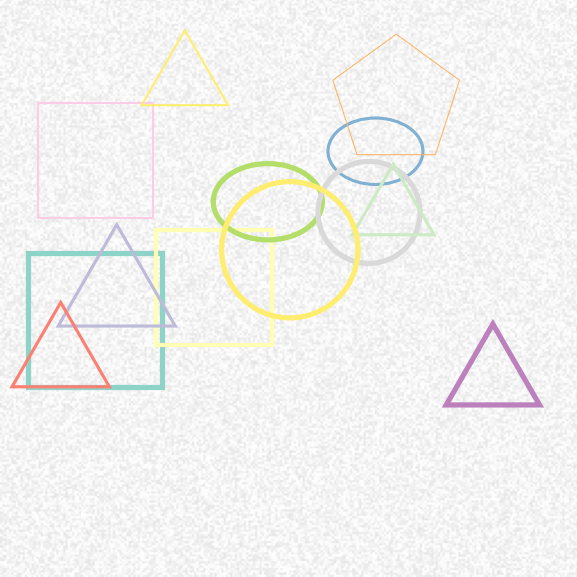[{"shape": "square", "thickness": 2.5, "radius": 0.58, "center": [0.164, 0.446]}, {"shape": "square", "thickness": 2, "radius": 0.5, "center": [0.37, 0.501]}, {"shape": "triangle", "thickness": 1.5, "radius": 0.59, "center": [0.202, 0.493]}, {"shape": "triangle", "thickness": 1.5, "radius": 0.49, "center": [0.105, 0.378]}, {"shape": "oval", "thickness": 1.5, "radius": 0.41, "center": [0.65, 0.737]}, {"shape": "pentagon", "thickness": 0.5, "radius": 0.58, "center": [0.686, 0.825]}, {"shape": "oval", "thickness": 2.5, "radius": 0.47, "center": [0.464, 0.65]}, {"shape": "square", "thickness": 1, "radius": 0.5, "center": [0.165, 0.721]}, {"shape": "circle", "thickness": 2.5, "radius": 0.44, "center": [0.639, 0.631]}, {"shape": "triangle", "thickness": 2.5, "radius": 0.47, "center": [0.853, 0.345]}, {"shape": "triangle", "thickness": 1.5, "radius": 0.41, "center": [0.681, 0.633]}, {"shape": "circle", "thickness": 2.5, "radius": 0.59, "center": [0.502, 0.567]}, {"shape": "triangle", "thickness": 1, "radius": 0.43, "center": [0.32, 0.86]}]